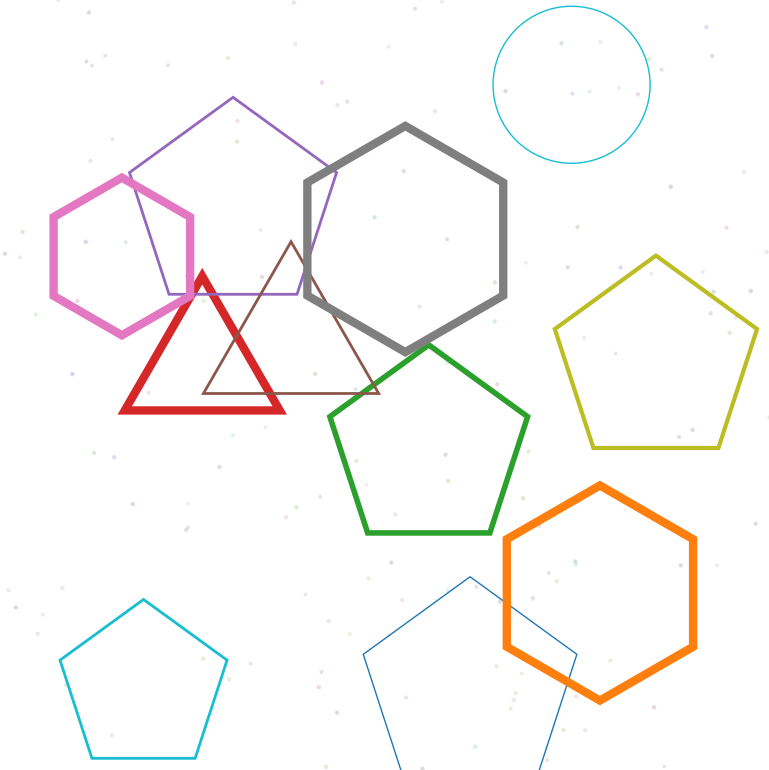[{"shape": "pentagon", "thickness": 0.5, "radius": 0.73, "center": [0.61, 0.105]}, {"shape": "hexagon", "thickness": 3, "radius": 0.7, "center": [0.779, 0.23]}, {"shape": "pentagon", "thickness": 2, "radius": 0.67, "center": [0.557, 0.417]}, {"shape": "triangle", "thickness": 3, "radius": 0.58, "center": [0.263, 0.525]}, {"shape": "pentagon", "thickness": 1, "radius": 0.71, "center": [0.303, 0.732]}, {"shape": "triangle", "thickness": 1, "radius": 0.66, "center": [0.378, 0.555]}, {"shape": "hexagon", "thickness": 3, "radius": 0.51, "center": [0.158, 0.667]}, {"shape": "hexagon", "thickness": 3, "radius": 0.73, "center": [0.526, 0.69]}, {"shape": "pentagon", "thickness": 1.5, "radius": 0.69, "center": [0.852, 0.53]}, {"shape": "pentagon", "thickness": 1, "radius": 0.57, "center": [0.186, 0.107]}, {"shape": "circle", "thickness": 0.5, "radius": 0.51, "center": [0.742, 0.89]}]